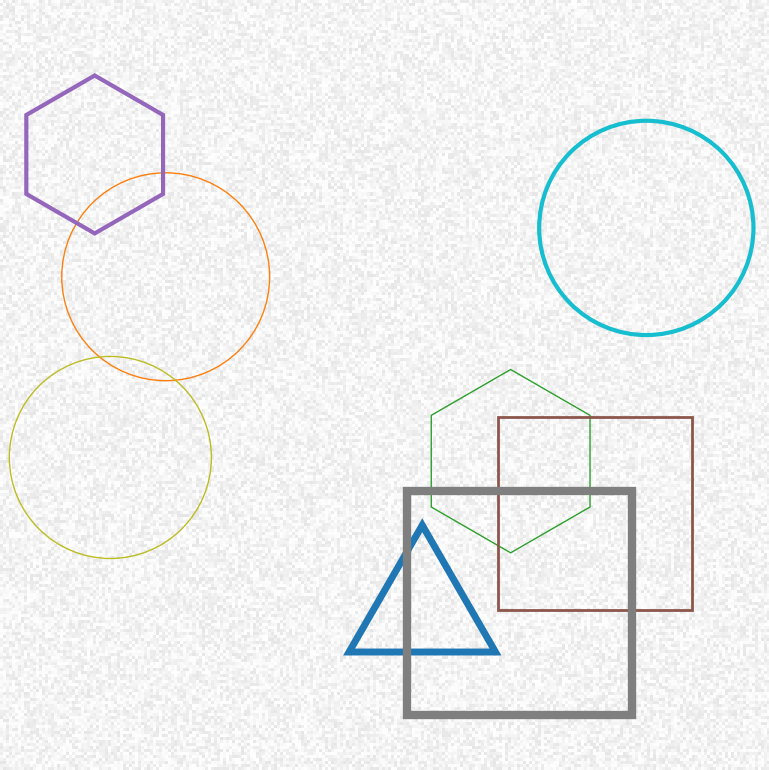[{"shape": "triangle", "thickness": 2.5, "radius": 0.55, "center": [0.548, 0.208]}, {"shape": "circle", "thickness": 0.5, "radius": 0.67, "center": [0.215, 0.641]}, {"shape": "hexagon", "thickness": 0.5, "radius": 0.6, "center": [0.663, 0.401]}, {"shape": "hexagon", "thickness": 1.5, "radius": 0.51, "center": [0.123, 0.799]}, {"shape": "square", "thickness": 1, "radius": 0.63, "center": [0.773, 0.333]}, {"shape": "square", "thickness": 3, "radius": 0.73, "center": [0.674, 0.217]}, {"shape": "circle", "thickness": 0.5, "radius": 0.66, "center": [0.143, 0.406]}, {"shape": "circle", "thickness": 1.5, "radius": 0.7, "center": [0.839, 0.704]}]